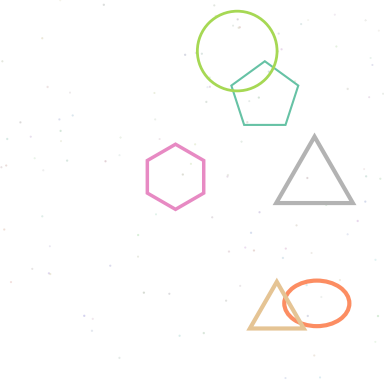[{"shape": "pentagon", "thickness": 1.5, "radius": 0.46, "center": [0.688, 0.749]}, {"shape": "oval", "thickness": 3, "radius": 0.42, "center": [0.823, 0.212]}, {"shape": "hexagon", "thickness": 2.5, "radius": 0.42, "center": [0.456, 0.541]}, {"shape": "circle", "thickness": 2, "radius": 0.52, "center": [0.616, 0.867]}, {"shape": "triangle", "thickness": 3, "radius": 0.4, "center": [0.719, 0.187]}, {"shape": "triangle", "thickness": 3, "radius": 0.57, "center": [0.817, 0.53]}]